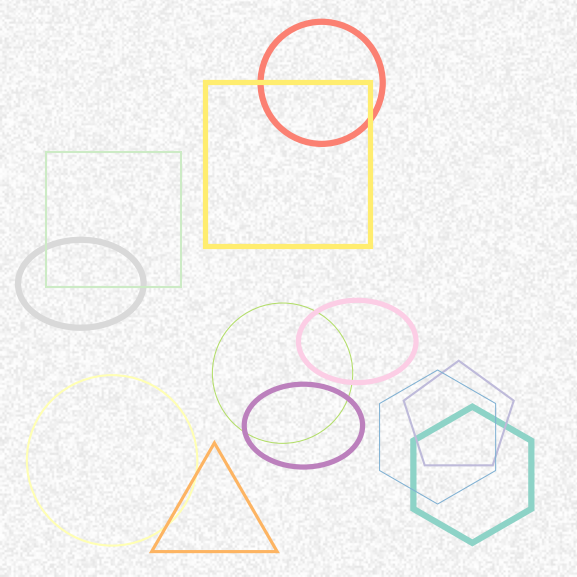[{"shape": "hexagon", "thickness": 3, "radius": 0.59, "center": [0.818, 0.177]}, {"shape": "circle", "thickness": 1, "radius": 0.74, "center": [0.194, 0.202]}, {"shape": "pentagon", "thickness": 1, "radius": 0.5, "center": [0.794, 0.274]}, {"shape": "circle", "thickness": 3, "radius": 0.53, "center": [0.557, 0.856]}, {"shape": "hexagon", "thickness": 0.5, "radius": 0.58, "center": [0.758, 0.242]}, {"shape": "triangle", "thickness": 1.5, "radius": 0.63, "center": [0.371, 0.107]}, {"shape": "circle", "thickness": 0.5, "radius": 0.61, "center": [0.489, 0.353]}, {"shape": "oval", "thickness": 2.5, "radius": 0.51, "center": [0.619, 0.408]}, {"shape": "oval", "thickness": 3, "radius": 0.54, "center": [0.14, 0.508]}, {"shape": "oval", "thickness": 2.5, "radius": 0.51, "center": [0.525, 0.262]}, {"shape": "square", "thickness": 1, "radius": 0.59, "center": [0.197, 0.619]}, {"shape": "square", "thickness": 2.5, "radius": 0.71, "center": [0.498, 0.715]}]